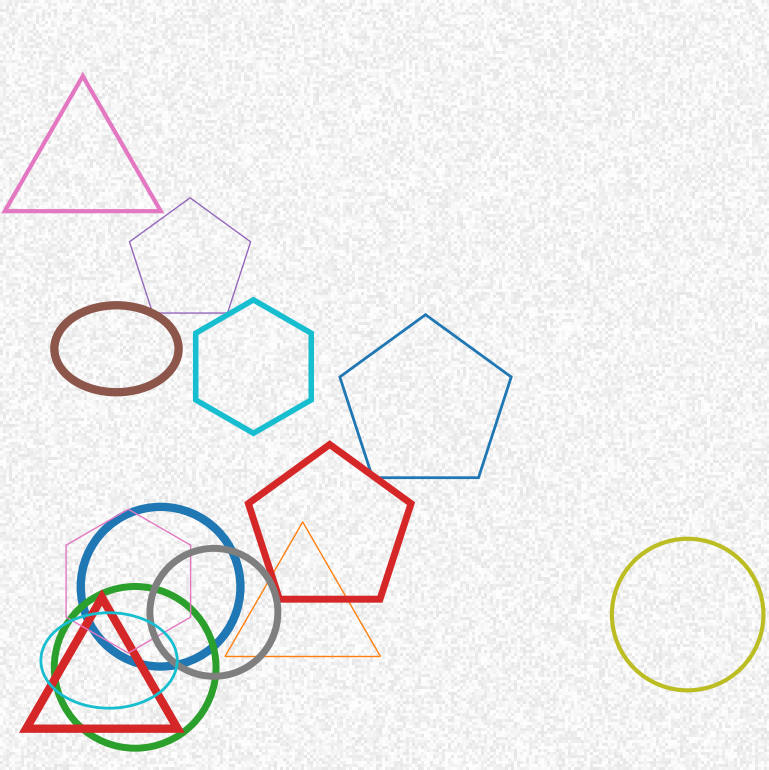[{"shape": "circle", "thickness": 3, "radius": 0.52, "center": [0.209, 0.238]}, {"shape": "pentagon", "thickness": 1, "radius": 0.59, "center": [0.553, 0.474]}, {"shape": "triangle", "thickness": 0.5, "radius": 0.58, "center": [0.393, 0.206]}, {"shape": "circle", "thickness": 2.5, "radius": 0.53, "center": [0.176, 0.133]}, {"shape": "pentagon", "thickness": 2.5, "radius": 0.56, "center": [0.428, 0.312]}, {"shape": "triangle", "thickness": 3, "radius": 0.57, "center": [0.132, 0.11]}, {"shape": "pentagon", "thickness": 0.5, "radius": 0.41, "center": [0.247, 0.66]}, {"shape": "oval", "thickness": 3, "radius": 0.4, "center": [0.151, 0.547]}, {"shape": "triangle", "thickness": 1.5, "radius": 0.58, "center": [0.107, 0.784]}, {"shape": "hexagon", "thickness": 0.5, "radius": 0.47, "center": [0.167, 0.245]}, {"shape": "circle", "thickness": 2.5, "radius": 0.42, "center": [0.278, 0.205]}, {"shape": "circle", "thickness": 1.5, "radius": 0.49, "center": [0.893, 0.202]}, {"shape": "oval", "thickness": 1, "radius": 0.44, "center": [0.142, 0.142]}, {"shape": "hexagon", "thickness": 2, "radius": 0.43, "center": [0.329, 0.524]}]